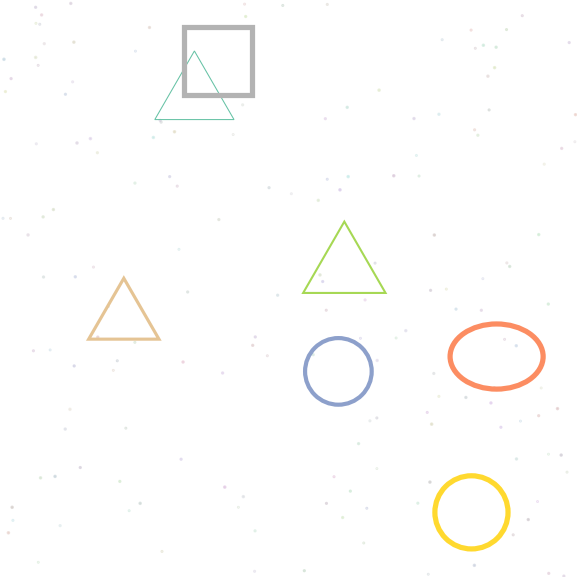[{"shape": "triangle", "thickness": 0.5, "radius": 0.4, "center": [0.337, 0.832]}, {"shape": "oval", "thickness": 2.5, "radius": 0.4, "center": [0.86, 0.382]}, {"shape": "circle", "thickness": 2, "radius": 0.29, "center": [0.586, 0.356]}, {"shape": "triangle", "thickness": 1, "radius": 0.41, "center": [0.596, 0.533]}, {"shape": "circle", "thickness": 2.5, "radius": 0.32, "center": [0.816, 0.112]}, {"shape": "triangle", "thickness": 1.5, "radius": 0.35, "center": [0.214, 0.447]}, {"shape": "square", "thickness": 2.5, "radius": 0.3, "center": [0.378, 0.893]}]